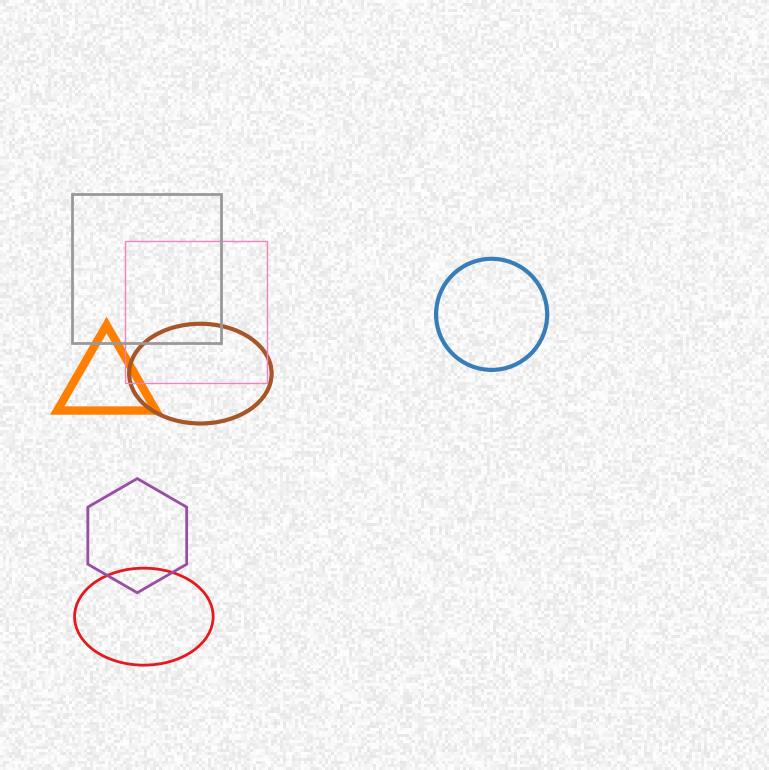[{"shape": "oval", "thickness": 1, "radius": 0.45, "center": [0.187, 0.199]}, {"shape": "circle", "thickness": 1.5, "radius": 0.36, "center": [0.638, 0.592]}, {"shape": "hexagon", "thickness": 1, "radius": 0.37, "center": [0.178, 0.304]}, {"shape": "triangle", "thickness": 3, "radius": 0.37, "center": [0.138, 0.504]}, {"shape": "oval", "thickness": 1.5, "radius": 0.46, "center": [0.26, 0.515]}, {"shape": "square", "thickness": 0.5, "radius": 0.46, "center": [0.255, 0.595]}, {"shape": "square", "thickness": 1, "radius": 0.49, "center": [0.19, 0.651]}]